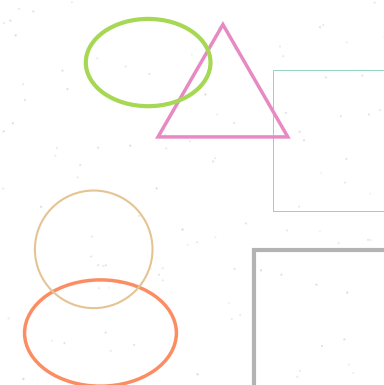[{"shape": "square", "thickness": 0.5, "radius": 0.92, "center": [0.894, 0.635]}, {"shape": "oval", "thickness": 2.5, "radius": 0.99, "center": [0.261, 0.135]}, {"shape": "triangle", "thickness": 2.5, "radius": 0.97, "center": [0.579, 0.742]}, {"shape": "oval", "thickness": 3, "radius": 0.81, "center": [0.385, 0.838]}, {"shape": "circle", "thickness": 1.5, "radius": 0.76, "center": [0.243, 0.352]}, {"shape": "square", "thickness": 3, "radius": 0.96, "center": [0.851, 0.159]}]